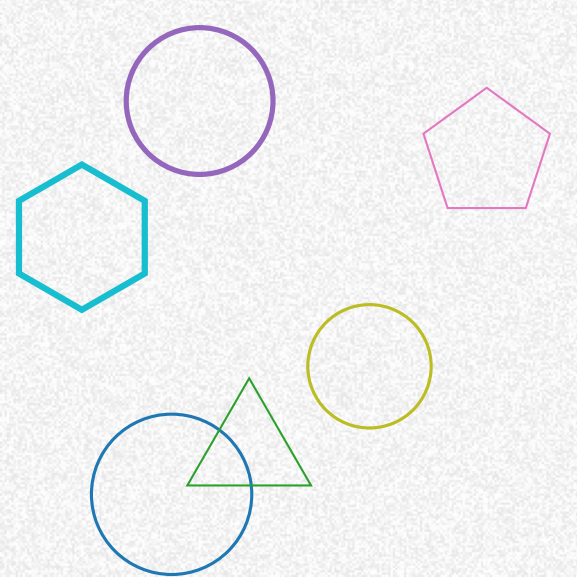[{"shape": "circle", "thickness": 1.5, "radius": 0.69, "center": [0.297, 0.143]}, {"shape": "triangle", "thickness": 1, "radius": 0.62, "center": [0.431, 0.22]}, {"shape": "circle", "thickness": 2.5, "radius": 0.64, "center": [0.346, 0.824]}, {"shape": "pentagon", "thickness": 1, "radius": 0.58, "center": [0.843, 0.732]}, {"shape": "circle", "thickness": 1.5, "radius": 0.53, "center": [0.64, 0.365]}, {"shape": "hexagon", "thickness": 3, "radius": 0.63, "center": [0.142, 0.588]}]